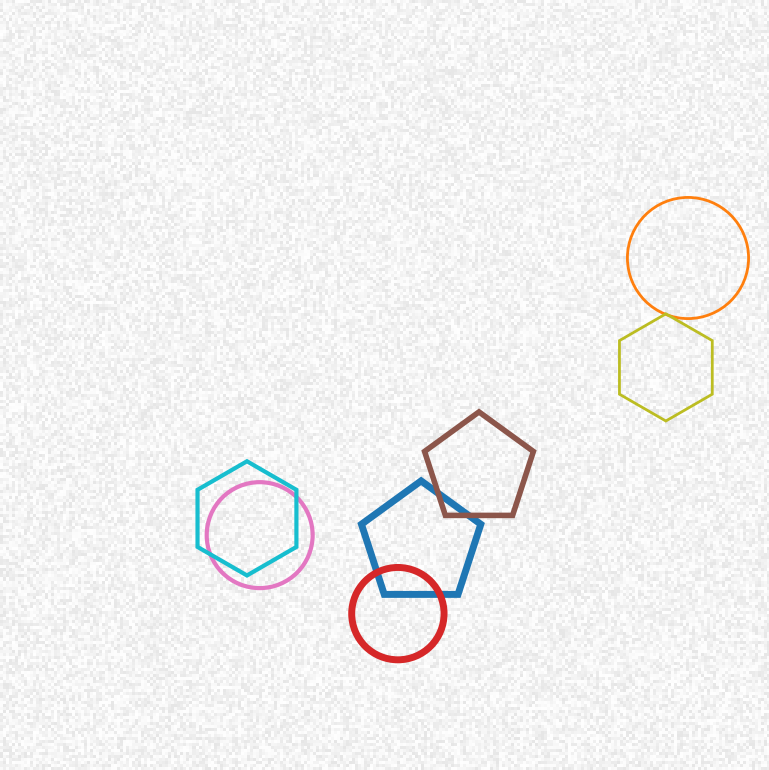[{"shape": "pentagon", "thickness": 2.5, "radius": 0.41, "center": [0.547, 0.294]}, {"shape": "circle", "thickness": 1, "radius": 0.39, "center": [0.893, 0.665]}, {"shape": "circle", "thickness": 2.5, "radius": 0.3, "center": [0.517, 0.203]}, {"shape": "pentagon", "thickness": 2, "radius": 0.37, "center": [0.622, 0.391]}, {"shape": "circle", "thickness": 1.5, "radius": 0.34, "center": [0.337, 0.305]}, {"shape": "hexagon", "thickness": 1, "radius": 0.35, "center": [0.865, 0.523]}, {"shape": "hexagon", "thickness": 1.5, "radius": 0.37, "center": [0.321, 0.327]}]